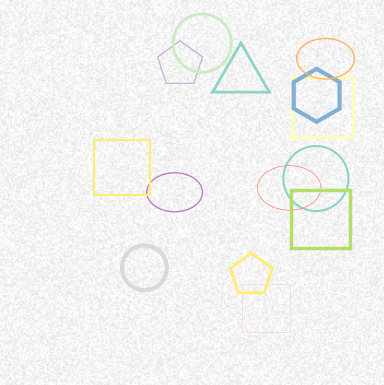[{"shape": "triangle", "thickness": 2, "radius": 0.43, "center": [0.626, 0.803]}, {"shape": "circle", "thickness": 1.5, "radius": 0.42, "center": [0.821, 0.536]}, {"shape": "square", "thickness": 2, "radius": 0.39, "center": [0.838, 0.723]}, {"shape": "pentagon", "thickness": 1, "radius": 0.31, "center": [0.468, 0.833]}, {"shape": "oval", "thickness": 0.5, "radius": 0.41, "center": [0.751, 0.512]}, {"shape": "hexagon", "thickness": 3, "radius": 0.34, "center": [0.822, 0.752]}, {"shape": "oval", "thickness": 1, "radius": 0.38, "center": [0.846, 0.848]}, {"shape": "square", "thickness": 2.5, "radius": 0.38, "center": [0.833, 0.431]}, {"shape": "square", "thickness": 0.5, "radius": 0.31, "center": [0.691, 0.2]}, {"shape": "circle", "thickness": 3, "radius": 0.29, "center": [0.375, 0.304]}, {"shape": "oval", "thickness": 1, "radius": 0.36, "center": [0.454, 0.501]}, {"shape": "circle", "thickness": 2, "radius": 0.38, "center": [0.525, 0.888]}, {"shape": "square", "thickness": 1.5, "radius": 0.36, "center": [0.317, 0.566]}, {"shape": "pentagon", "thickness": 2, "radius": 0.29, "center": [0.653, 0.286]}]